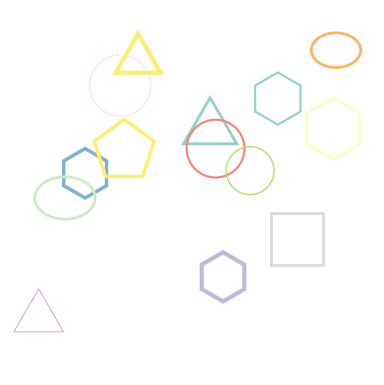[{"shape": "triangle", "thickness": 2, "radius": 0.4, "center": [0.546, 0.667]}, {"shape": "hexagon", "thickness": 1.5, "radius": 0.34, "center": [0.722, 0.744]}, {"shape": "hexagon", "thickness": 1.5, "radius": 0.4, "center": [0.865, 0.666]}, {"shape": "hexagon", "thickness": 3, "radius": 0.32, "center": [0.579, 0.281]}, {"shape": "circle", "thickness": 1.5, "radius": 0.38, "center": [0.56, 0.614]}, {"shape": "hexagon", "thickness": 2.5, "radius": 0.32, "center": [0.221, 0.55]}, {"shape": "oval", "thickness": 2, "radius": 0.32, "center": [0.873, 0.87]}, {"shape": "circle", "thickness": 1, "radius": 0.31, "center": [0.65, 0.557]}, {"shape": "circle", "thickness": 0.5, "radius": 0.4, "center": [0.312, 0.778]}, {"shape": "square", "thickness": 2, "radius": 0.34, "center": [0.771, 0.38]}, {"shape": "triangle", "thickness": 0.5, "radius": 0.37, "center": [0.1, 0.175]}, {"shape": "oval", "thickness": 2, "radius": 0.39, "center": [0.169, 0.486]}, {"shape": "pentagon", "thickness": 2.5, "radius": 0.41, "center": [0.322, 0.608]}, {"shape": "triangle", "thickness": 3, "radius": 0.34, "center": [0.359, 0.845]}]